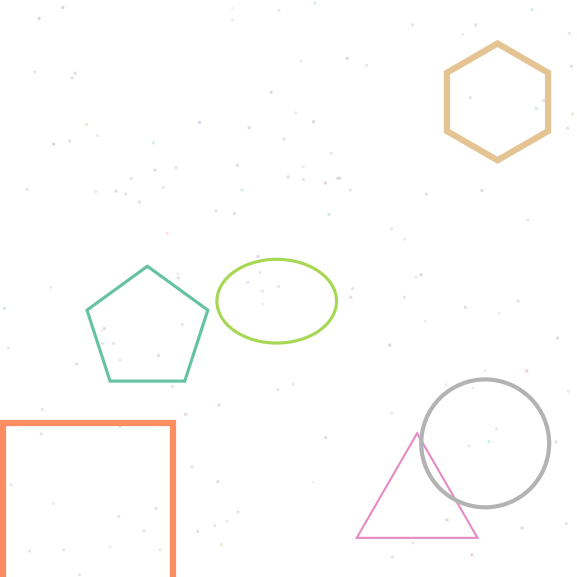[{"shape": "pentagon", "thickness": 1.5, "radius": 0.55, "center": [0.255, 0.428]}, {"shape": "square", "thickness": 3, "radius": 0.74, "center": [0.152, 0.118]}, {"shape": "triangle", "thickness": 1, "radius": 0.6, "center": [0.722, 0.128]}, {"shape": "oval", "thickness": 1.5, "radius": 0.52, "center": [0.479, 0.478]}, {"shape": "hexagon", "thickness": 3, "radius": 0.51, "center": [0.861, 0.823]}, {"shape": "circle", "thickness": 2, "radius": 0.55, "center": [0.84, 0.231]}]